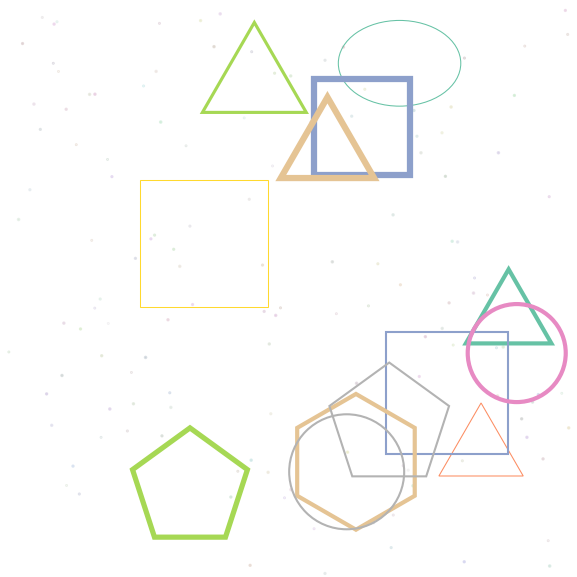[{"shape": "oval", "thickness": 0.5, "radius": 0.53, "center": [0.692, 0.89]}, {"shape": "triangle", "thickness": 2, "radius": 0.43, "center": [0.881, 0.447]}, {"shape": "triangle", "thickness": 0.5, "radius": 0.42, "center": [0.833, 0.217]}, {"shape": "square", "thickness": 1, "radius": 0.53, "center": [0.774, 0.319]}, {"shape": "square", "thickness": 3, "radius": 0.42, "center": [0.628, 0.779]}, {"shape": "circle", "thickness": 2, "radius": 0.42, "center": [0.895, 0.388]}, {"shape": "pentagon", "thickness": 2.5, "radius": 0.52, "center": [0.329, 0.154]}, {"shape": "triangle", "thickness": 1.5, "radius": 0.52, "center": [0.44, 0.856]}, {"shape": "square", "thickness": 0.5, "radius": 0.55, "center": [0.353, 0.578]}, {"shape": "triangle", "thickness": 3, "radius": 0.47, "center": [0.567, 0.738]}, {"shape": "hexagon", "thickness": 2, "radius": 0.59, "center": [0.616, 0.199]}, {"shape": "circle", "thickness": 1, "radius": 0.5, "center": [0.6, 0.182]}, {"shape": "pentagon", "thickness": 1, "radius": 0.54, "center": [0.674, 0.262]}]